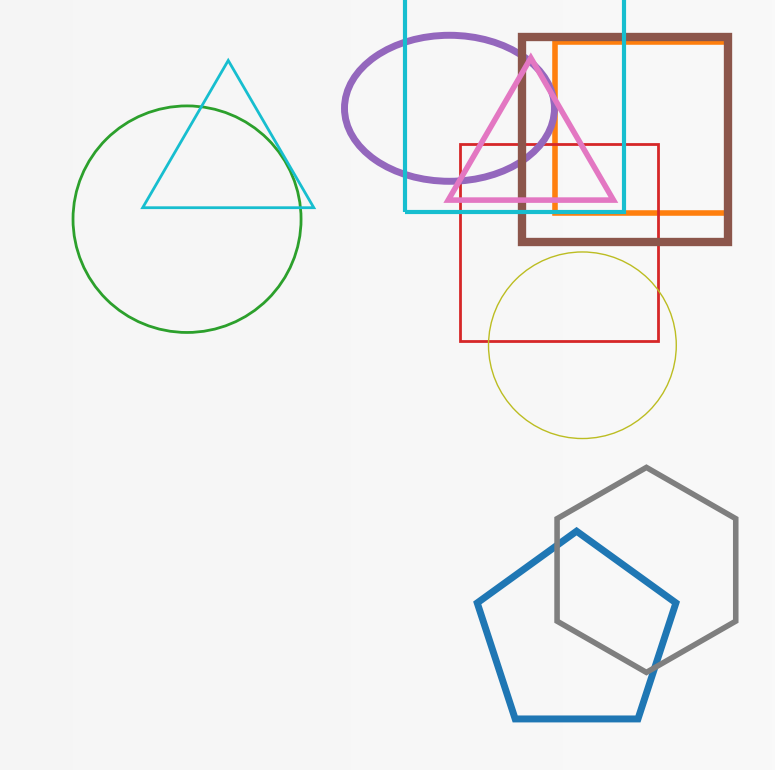[{"shape": "pentagon", "thickness": 2.5, "radius": 0.67, "center": [0.744, 0.175]}, {"shape": "square", "thickness": 2, "radius": 0.56, "center": [0.828, 0.834]}, {"shape": "circle", "thickness": 1, "radius": 0.74, "center": [0.241, 0.715]}, {"shape": "square", "thickness": 1, "radius": 0.64, "center": [0.721, 0.685]}, {"shape": "oval", "thickness": 2.5, "radius": 0.68, "center": [0.58, 0.859]}, {"shape": "square", "thickness": 3, "radius": 0.66, "center": [0.806, 0.818]}, {"shape": "triangle", "thickness": 2, "radius": 0.62, "center": [0.685, 0.802]}, {"shape": "hexagon", "thickness": 2, "radius": 0.67, "center": [0.834, 0.26]}, {"shape": "circle", "thickness": 0.5, "radius": 0.61, "center": [0.751, 0.552]}, {"shape": "triangle", "thickness": 1, "radius": 0.64, "center": [0.295, 0.794]}, {"shape": "square", "thickness": 1.5, "radius": 0.71, "center": [0.664, 0.866]}]